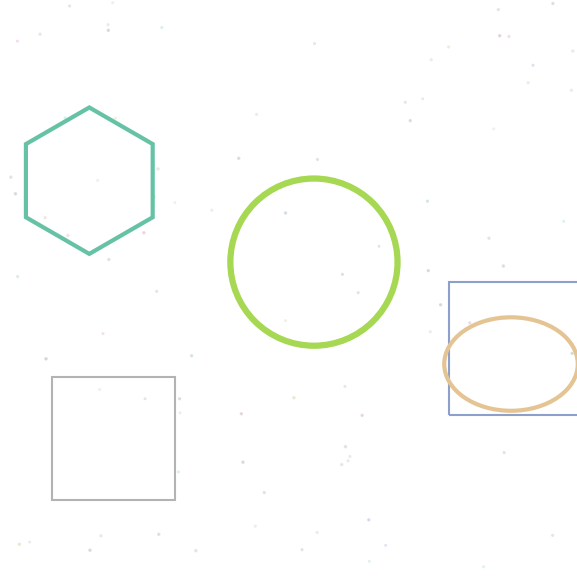[{"shape": "hexagon", "thickness": 2, "radius": 0.63, "center": [0.155, 0.686]}, {"shape": "square", "thickness": 1, "radius": 0.58, "center": [0.893, 0.395]}, {"shape": "circle", "thickness": 3, "radius": 0.72, "center": [0.544, 0.545]}, {"shape": "oval", "thickness": 2, "radius": 0.58, "center": [0.885, 0.369]}, {"shape": "square", "thickness": 1, "radius": 0.53, "center": [0.197, 0.24]}]